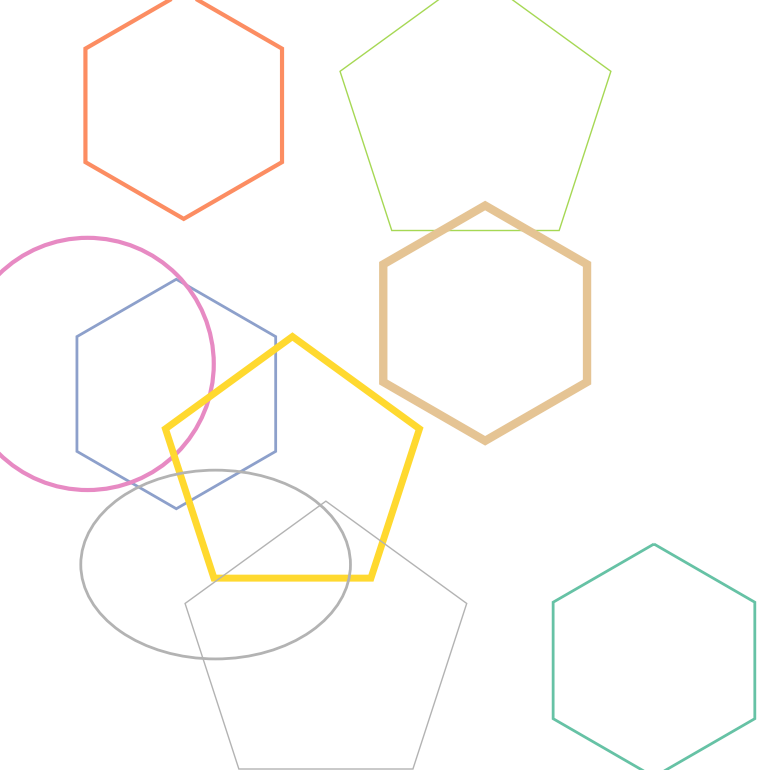[{"shape": "hexagon", "thickness": 1, "radius": 0.76, "center": [0.849, 0.142]}, {"shape": "hexagon", "thickness": 1.5, "radius": 0.74, "center": [0.239, 0.863]}, {"shape": "hexagon", "thickness": 1, "radius": 0.75, "center": [0.229, 0.488]}, {"shape": "circle", "thickness": 1.5, "radius": 0.82, "center": [0.114, 0.527]}, {"shape": "pentagon", "thickness": 0.5, "radius": 0.92, "center": [0.617, 0.85]}, {"shape": "pentagon", "thickness": 2.5, "radius": 0.87, "center": [0.38, 0.389]}, {"shape": "hexagon", "thickness": 3, "radius": 0.76, "center": [0.63, 0.58]}, {"shape": "pentagon", "thickness": 0.5, "radius": 0.96, "center": [0.423, 0.157]}, {"shape": "oval", "thickness": 1, "radius": 0.88, "center": [0.28, 0.267]}]